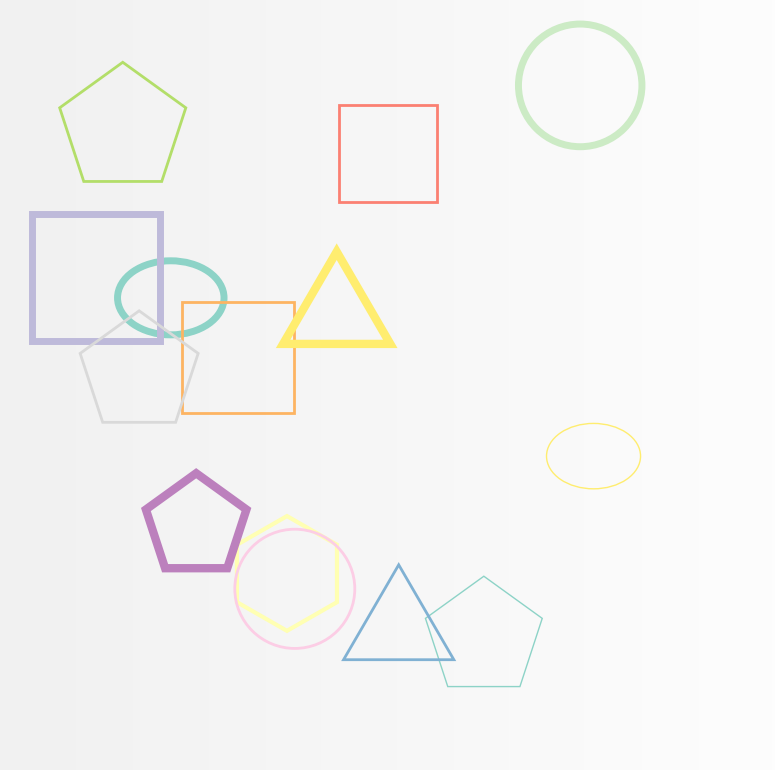[{"shape": "oval", "thickness": 2.5, "radius": 0.34, "center": [0.22, 0.613]}, {"shape": "pentagon", "thickness": 0.5, "radius": 0.4, "center": [0.624, 0.172]}, {"shape": "hexagon", "thickness": 1.5, "radius": 0.37, "center": [0.37, 0.255]}, {"shape": "square", "thickness": 2.5, "radius": 0.41, "center": [0.124, 0.64]}, {"shape": "square", "thickness": 1, "radius": 0.31, "center": [0.5, 0.801]}, {"shape": "triangle", "thickness": 1, "radius": 0.41, "center": [0.514, 0.184]}, {"shape": "square", "thickness": 1, "radius": 0.36, "center": [0.307, 0.536]}, {"shape": "pentagon", "thickness": 1, "radius": 0.43, "center": [0.158, 0.834]}, {"shape": "circle", "thickness": 1, "radius": 0.39, "center": [0.38, 0.235]}, {"shape": "pentagon", "thickness": 1, "radius": 0.4, "center": [0.18, 0.516]}, {"shape": "pentagon", "thickness": 3, "radius": 0.34, "center": [0.253, 0.317]}, {"shape": "circle", "thickness": 2.5, "radius": 0.4, "center": [0.749, 0.889]}, {"shape": "triangle", "thickness": 3, "radius": 0.4, "center": [0.434, 0.593]}, {"shape": "oval", "thickness": 0.5, "radius": 0.3, "center": [0.766, 0.408]}]